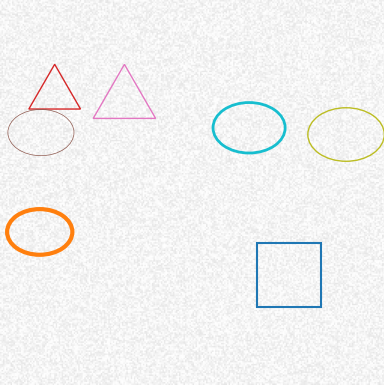[{"shape": "square", "thickness": 1.5, "radius": 0.41, "center": [0.75, 0.286]}, {"shape": "oval", "thickness": 3, "radius": 0.42, "center": [0.103, 0.398]}, {"shape": "triangle", "thickness": 1, "radius": 0.39, "center": [0.142, 0.756]}, {"shape": "oval", "thickness": 0.5, "radius": 0.43, "center": [0.106, 0.656]}, {"shape": "triangle", "thickness": 1, "radius": 0.47, "center": [0.323, 0.739]}, {"shape": "oval", "thickness": 1, "radius": 0.5, "center": [0.899, 0.651]}, {"shape": "oval", "thickness": 2, "radius": 0.47, "center": [0.647, 0.668]}]